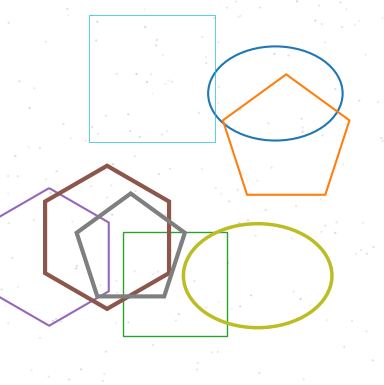[{"shape": "oval", "thickness": 1.5, "radius": 0.87, "center": [0.715, 0.757]}, {"shape": "pentagon", "thickness": 1.5, "radius": 0.86, "center": [0.743, 0.634]}, {"shape": "square", "thickness": 1, "radius": 0.68, "center": [0.454, 0.263]}, {"shape": "hexagon", "thickness": 1.5, "radius": 0.89, "center": [0.128, 0.333]}, {"shape": "hexagon", "thickness": 3, "radius": 0.93, "center": [0.278, 0.384]}, {"shape": "pentagon", "thickness": 3, "radius": 0.74, "center": [0.34, 0.35]}, {"shape": "oval", "thickness": 2.5, "radius": 0.96, "center": [0.669, 0.284]}, {"shape": "square", "thickness": 0.5, "radius": 0.82, "center": [0.394, 0.796]}]